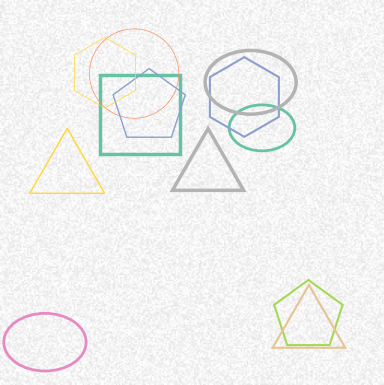[{"shape": "square", "thickness": 2.5, "radius": 0.52, "center": [0.364, 0.702]}, {"shape": "oval", "thickness": 2, "radius": 0.43, "center": [0.68, 0.668]}, {"shape": "circle", "thickness": 0.5, "radius": 0.58, "center": [0.348, 0.809]}, {"shape": "hexagon", "thickness": 1.5, "radius": 0.52, "center": [0.635, 0.748]}, {"shape": "pentagon", "thickness": 1, "radius": 0.49, "center": [0.387, 0.723]}, {"shape": "oval", "thickness": 2, "radius": 0.53, "center": [0.117, 0.111]}, {"shape": "pentagon", "thickness": 1.5, "radius": 0.47, "center": [0.801, 0.179]}, {"shape": "hexagon", "thickness": 0.5, "radius": 0.46, "center": [0.273, 0.811]}, {"shape": "triangle", "thickness": 1, "radius": 0.56, "center": [0.174, 0.554]}, {"shape": "triangle", "thickness": 1.5, "radius": 0.54, "center": [0.802, 0.151]}, {"shape": "oval", "thickness": 2.5, "radius": 0.59, "center": [0.651, 0.786]}, {"shape": "triangle", "thickness": 2.5, "radius": 0.53, "center": [0.54, 0.559]}]